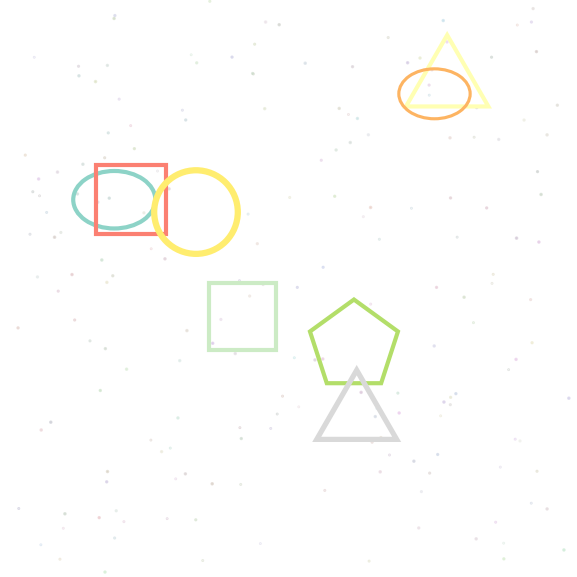[{"shape": "oval", "thickness": 2, "radius": 0.36, "center": [0.198, 0.653]}, {"shape": "triangle", "thickness": 2, "radius": 0.41, "center": [0.774, 0.856]}, {"shape": "square", "thickness": 2, "radius": 0.3, "center": [0.227, 0.653]}, {"shape": "oval", "thickness": 1.5, "radius": 0.31, "center": [0.752, 0.837]}, {"shape": "pentagon", "thickness": 2, "radius": 0.4, "center": [0.613, 0.4]}, {"shape": "triangle", "thickness": 2.5, "radius": 0.4, "center": [0.618, 0.278]}, {"shape": "square", "thickness": 2, "radius": 0.29, "center": [0.42, 0.452]}, {"shape": "circle", "thickness": 3, "radius": 0.36, "center": [0.339, 0.632]}]